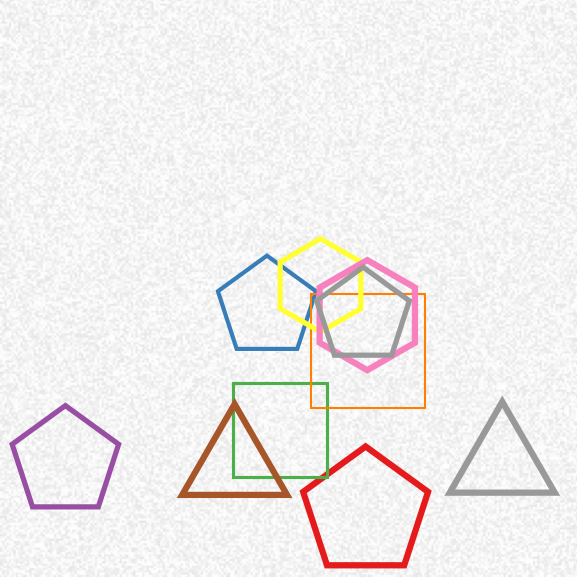[{"shape": "pentagon", "thickness": 3, "radius": 0.57, "center": [0.633, 0.112]}, {"shape": "pentagon", "thickness": 2, "radius": 0.45, "center": [0.462, 0.467]}, {"shape": "square", "thickness": 1.5, "radius": 0.41, "center": [0.485, 0.254]}, {"shape": "pentagon", "thickness": 2.5, "radius": 0.48, "center": [0.113, 0.2]}, {"shape": "square", "thickness": 1, "radius": 0.49, "center": [0.637, 0.391]}, {"shape": "hexagon", "thickness": 2.5, "radius": 0.4, "center": [0.555, 0.505]}, {"shape": "triangle", "thickness": 3, "radius": 0.52, "center": [0.406, 0.195]}, {"shape": "hexagon", "thickness": 3, "radius": 0.48, "center": [0.636, 0.453]}, {"shape": "pentagon", "thickness": 2.5, "radius": 0.42, "center": [0.629, 0.452]}, {"shape": "triangle", "thickness": 3, "radius": 0.52, "center": [0.87, 0.199]}]